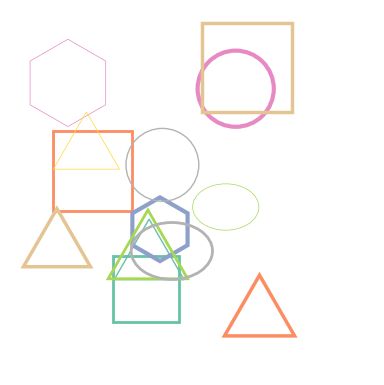[{"shape": "triangle", "thickness": 1, "radius": 0.52, "center": [0.387, 0.326]}, {"shape": "square", "thickness": 2, "radius": 0.43, "center": [0.38, 0.249]}, {"shape": "triangle", "thickness": 2.5, "radius": 0.53, "center": [0.674, 0.18]}, {"shape": "square", "thickness": 2, "radius": 0.51, "center": [0.239, 0.556]}, {"shape": "hexagon", "thickness": 3, "radius": 0.41, "center": [0.416, 0.405]}, {"shape": "circle", "thickness": 3, "radius": 0.49, "center": [0.612, 0.77]}, {"shape": "hexagon", "thickness": 0.5, "radius": 0.57, "center": [0.176, 0.785]}, {"shape": "triangle", "thickness": 2, "radius": 0.6, "center": [0.384, 0.335]}, {"shape": "oval", "thickness": 0.5, "radius": 0.43, "center": [0.586, 0.462]}, {"shape": "triangle", "thickness": 0.5, "radius": 0.5, "center": [0.224, 0.61]}, {"shape": "triangle", "thickness": 2.5, "radius": 0.5, "center": [0.148, 0.357]}, {"shape": "square", "thickness": 2.5, "radius": 0.58, "center": [0.642, 0.825]}, {"shape": "oval", "thickness": 2, "radius": 0.53, "center": [0.446, 0.348]}, {"shape": "circle", "thickness": 1, "radius": 0.47, "center": [0.422, 0.572]}]